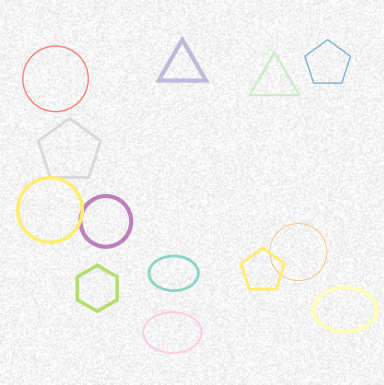[{"shape": "oval", "thickness": 2, "radius": 0.32, "center": [0.451, 0.29]}, {"shape": "oval", "thickness": 2.5, "radius": 0.41, "center": [0.897, 0.196]}, {"shape": "triangle", "thickness": 3, "radius": 0.35, "center": [0.474, 0.826]}, {"shape": "circle", "thickness": 1, "radius": 0.43, "center": [0.144, 0.795]}, {"shape": "pentagon", "thickness": 1, "radius": 0.31, "center": [0.851, 0.835]}, {"shape": "circle", "thickness": 0.5, "radius": 0.37, "center": [0.775, 0.345]}, {"shape": "hexagon", "thickness": 2.5, "radius": 0.3, "center": [0.253, 0.251]}, {"shape": "oval", "thickness": 1.5, "radius": 0.38, "center": [0.448, 0.136]}, {"shape": "pentagon", "thickness": 2, "radius": 0.43, "center": [0.18, 0.608]}, {"shape": "circle", "thickness": 3, "radius": 0.33, "center": [0.275, 0.425]}, {"shape": "triangle", "thickness": 1.5, "radius": 0.37, "center": [0.713, 0.79]}, {"shape": "pentagon", "thickness": 2, "radius": 0.3, "center": [0.682, 0.297]}, {"shape": "circle", "thickness": 2.5, "radius": 0.42, "center": [0.13, 0.454]}]